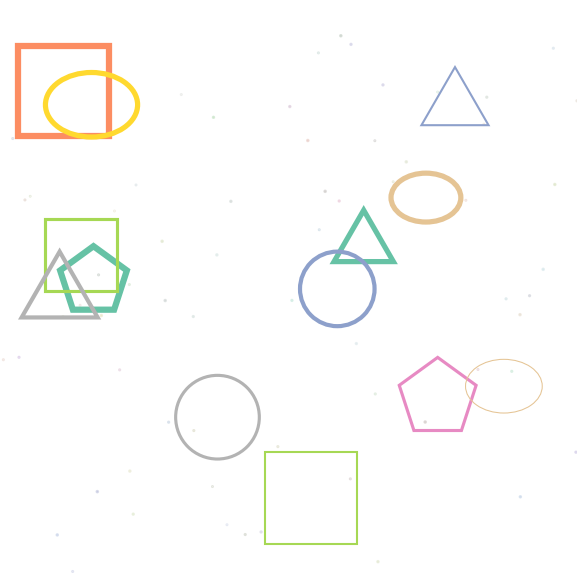[{"shape": "pentagon", "thickness": 3, "radius": 0.3, "center": [0.162, 0.512]}, {"shape": "triangle", "thickness": 2.5, "radius": 0.3, "center": [0.63, 0.576]}, {"shape": "square", "thickness": 3, "radius": 0.39, "center": [0.11, 0.842]}, {"shape": "triangle", "thickness": 1, "radius": 0.34, "center": [0.788, 0.816]}, {"shape": "circle", "thickness": 2, "radius": 0.32, "center": [0.584, 0.499]}, {"shape": "pentagon", "thickness": 1.5, "radius": 0.35, "center": [0.758, 0.31]}, {"shape": "square", "thickness": 1, "radius": 0.4, "center": [0.538, 0.137]}, {"shape": "square", "thickness": 1.5, "radius": 0.31, "center": [0.141, 0.558]}, {"shape": "oval", "thickness": 2.5, "radius": 0.4, "center": [0.158, 0.818]}, {"shape": "oval", "thickness": 2.5, "radius": 0.3, "center": [0.738, 0.657]}, {"shape": "oval", "thickness": 0.5, "radius": 0.33, "center": [0.873, 0.33]}, {"shape": "circle", "thickness": 1.5, "radius": 0.36, "center": [0.377, 0.277]}, {"shape": "triangle", "thickness": 2, "radius": 0.38, "center": [0.103, 0.487]}]